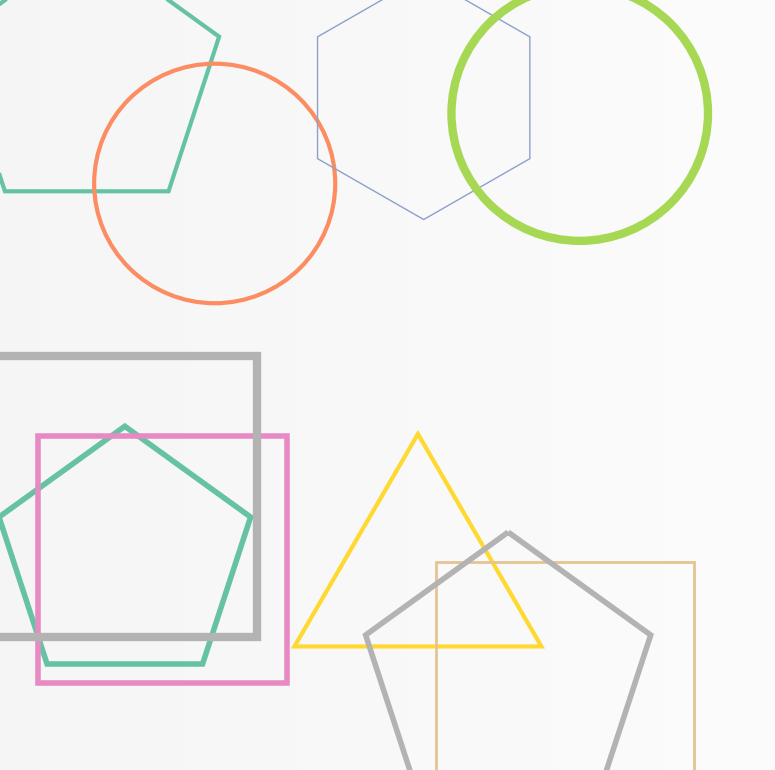[{"shape": "pentagon", "thickness": 2, "radius": 0.85, "center": [0.161, 0.276]}, {"shape": "pentagon", "thickness": 1.5, "radius": 0.9, "center": [0.112, 0.897]}, {"shape": "circle", "thickness": 1.5, "radius": 0.78, "center": [0.277, 0.762]}, {"shape": "hexagon", "thickness": 0.5, "radius": 0.79, "center": [0.547, 0.873]}, {"shape": "square", "thickness": 2, "radius": 0.8, "center": [0.21, 0.274]}, {"shape": "circle", "thickness": 3, "radius": 0.83, "center": [0.748, 0.853]}, {"shape": "triangle", "thickness": 1.5, "radius": 0.92, "center": [0.539, 0.252]}, {"shape": "square", "thickness": 1, "radius": 0.83, "center": [0.728, 0.104]}, {"shape": "pentagon", "thickness": 2, "radius": 0.97, "center": [0.656, 0.116]}, {"shape": "square", "thickness": 3, "radius": 0.91, "center": [0.149, 0.355]}]